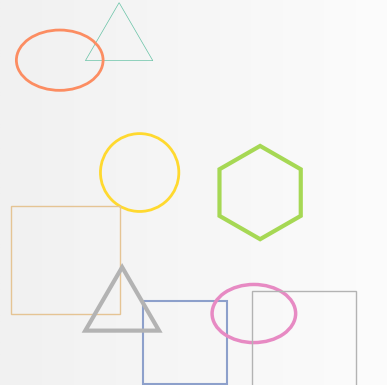[{"shape": "triangle", "thickness": 0.5, "radius": 0.5, "center": [0.307, 0.893]}, {"shape": "oval", "thickness": 2, "radius": 0.56, "center": [0.154, 0.844]}, {"shape": "square", "thickness": 1.5, "radius": 0.54, "center": [0.478, 0.11]}, {"shape": "oval", "thickness": 2.5, "radius": 0.54, "center": [0.655, 0.186]}, {"shape": "hexagon", "thickness": 3, "radius": 0.61, "center": [0.671, 0.5]}, {"shape": "circle", "thickness": 2, "radius": 0.51, "center": [0.36, 0.552]}, {"shape": "square", "thickness": 1, "radius": 0.71, "center": [0.168, 0.325]}, {"shape": "square", "thickness": 1, "radius": 0.67, "center": [0.785, 0.109]}, {"shape": "triangle", "thickness": 3, "radius": 0.55, "center": [0.315, 0.196]}]